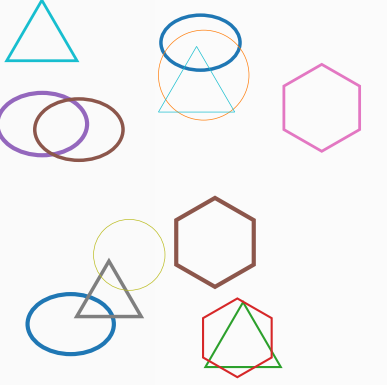[{"shape": "oval", "thickness": 3, "radius": 0.56, "center": [0.182, 0.158]}, {"shape": "oval", "thickness": 2.5, "radius": 0.51, "center": [0.517, 0.889]}, {"shape": "circle", "thickness": 0.5, "radius": 0.58, "center": [0.526, 0.805]}, {"shape": "triangle", "thickness": 1.5, "radius": 0.56, "center": [0.627, 0.103]}, {"shape": "hexagon", "thickness": 1.5, "radius": 0.51, "center": [0.613, 0.123]}, {"shape": "oval", "thickness": 3, "radius": 0.58, "center": [0.109, 0.678]}, {"shape": "oval", "thickness": 2.5, "radius": 0.57, "center": [0.204, 0.663]}, {"shape": "hexagon", "thickness": 3, "radius": 0.58, "center": [0.555, 0.37]}, {"shape": "hexagon", "thickness": 2, "radius": 0.56, "center": [0.83, 0.72]}, {"shape": "triangle", "thickness": 2.5, "radius": 0.48, "center": [0.281, 0.226]}, {"shape": "circle", "thickness": 0.5, "radius": 0.46, "center": [0.334, 0.338]}, {"shape": "triangle", "thickness": 2, "radius": 0.52, "center": [0.108, 0.895]}, {"shape": "triangle", "thickness": 0.5, "radius": 0.57, "center": [0.507, 0.766]}]